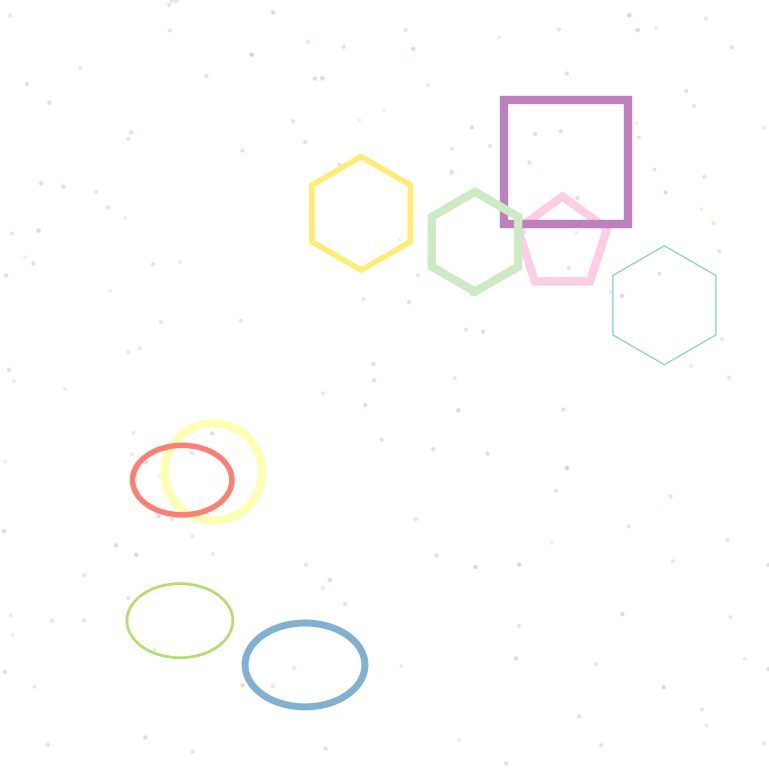[{"shape": "hexagon", "thickness": 0.5, "radius": 0.39, "center": [0.863, 0.604]}, {"shape": "circle", "thickness": 3, "radius": 0.32, "center": [0.277, 0.387]}, {"shape": "oval", "thickness": 2, "radius": 0.32, "center": [0.237, 0.376]}, {"shape": "oval", "thickness": 2.5, "radius": 0.39, "center": [0.396, 0.136]}, {"shape": "oval", "thickness": 1, "radius": 0.34, "center": [0.234, 0.194]}, {"shape": "pentagon", "thickness": 3, "radius": 0.3, "center": [0.73, 0.684]}, {"shape": "square", "thickness": 3, "radius": 0.4, "center": [0.735, 0.789]}, {"shape": "hexagon", "thickness": 3, "radius": 0.32, "center": [0.617, 0.686]}, {"shape": "hexagon", "thickness": 2, "radius": 0.37, "center": [0.469, 0.723]}]